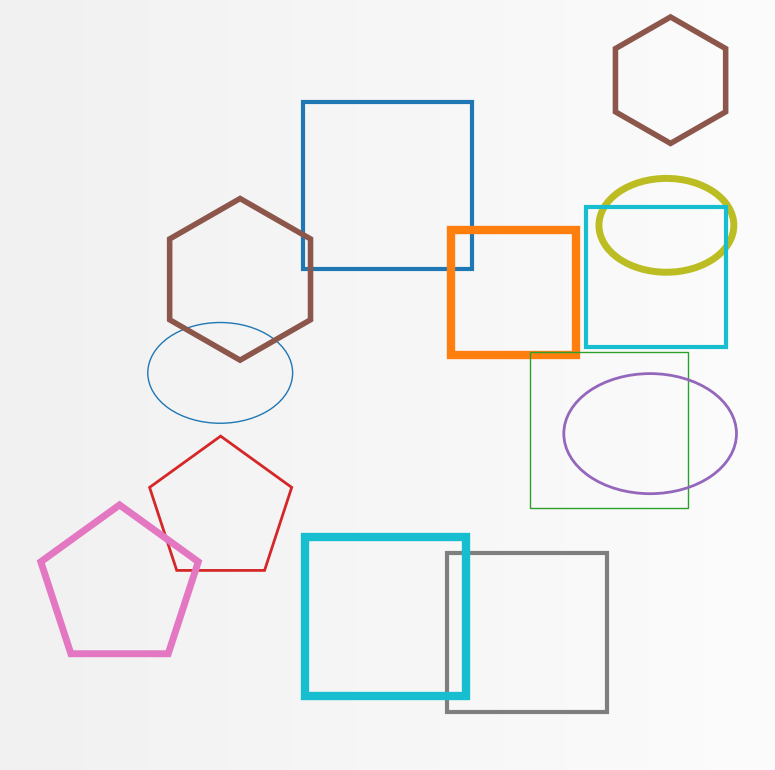[{"shape": "square", "thickness": 1.5, "radius": 0.54, "center": [0.5, 0.759]}, {"shape": "oval", "thickness": 0.5, "radius": 0.47, "center": [0.284, 0.516]}, {"shape": "square", "thickness": 3, "radius": 0.4, "center": [0.662, 0.62]}, {"shape": "square", "thickness": 0.5, "radius": 0.51, "center": [0.786, 0.442]}, {"shape": "pentagon", "thickness": 1, "radius": 0.48, "center": [0.285, 0.337]}, {"shape": "oval", "thickness": 1, "radius": 0.56, "center": [0.839, 0.437]}, {"shape": "hexagon", "thickness": 2, "radius": 0.52, "center": [0.31, 0.637]}, {"shape": "hexagon", "thickness": 2, "radius": 0.41, "center": [0.865, 0.896]}, {"shape": "pentagon", "thickness": 2.5, "radius": 0.53, "center": [0.154, 0.237]}, {"shape": "square", "thickness": 1.5, "radius": 0.52, "center": [0.68, 0.179]}, {"shape": "oval", "thickness": 2.5, "radius": 0.44, "center": [0.86, 0.707]}, {"shape": "square", "thickness": 3, "radius": 0.52, "center": [0.498, 0.199]}, {"shape": "square", "thickness": 1.5, "radius": 0.45, "center": [0.847, 0.64]}]